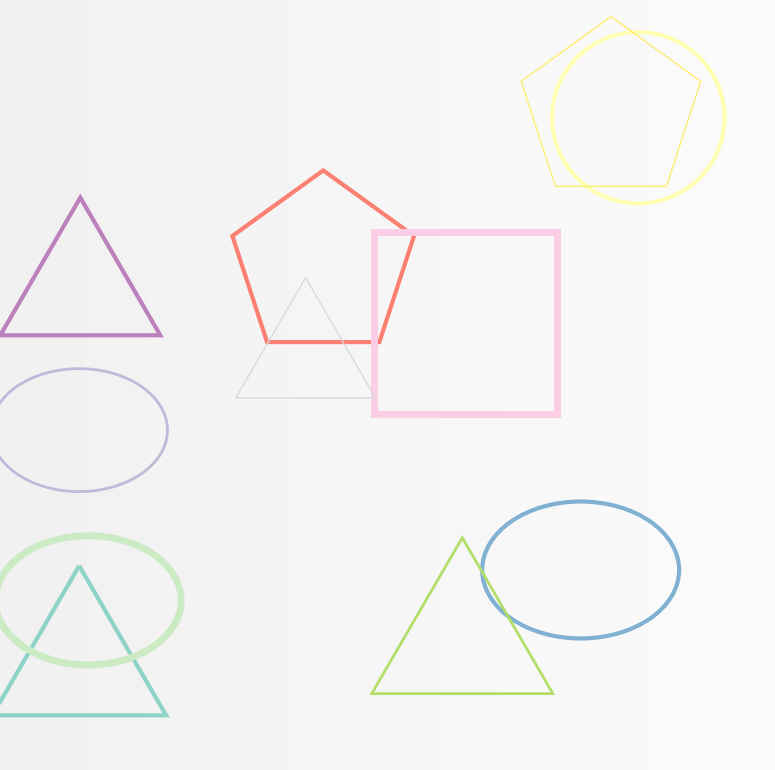[{"shape": "triangle", "thickness": 1.5, "radius": 0.65, "center": [0.102, 0.136]}, {"shape": "circle", "thickness": 1.5, "radius": 0.56, "center": [0.824, 0.847]}, {"shape": "oval", "thickness": 1, "radius": 0.57, "center": [0.102, 0.441]}, {"shape": "pentagon", "thickness": 1.5, "radius": 0.62, "center": [0.417, 0.655]}, {"shape": "oval", "thickness": 1.5, "radius": 0.64, "center": [0.749, 0.26]}, {"shape": "triangle", "thickness": 1, "radius": 0.67, "center": [0.597, 0.167]}, {"shape": "square", "thickness": 2.5, "radius": 0.59, "center": [0.601, 0.58]}, {"shape": "triangle", "thickness": 0.5, "radius": 0.52, "center": [0.394, 0.535]}, {"shape": "triangle", "thickness": 1.5, "radius": 0.6, "center": [0.104, 0.624]}, {"shape": "oval", "thickness": 2.5, "radius": 0.6, "center": [0.114, 0.22]}, {"shape": "pentagon", "thickness": 0.5, "radius": 0.61, "center": [0.788, 0.857]}]